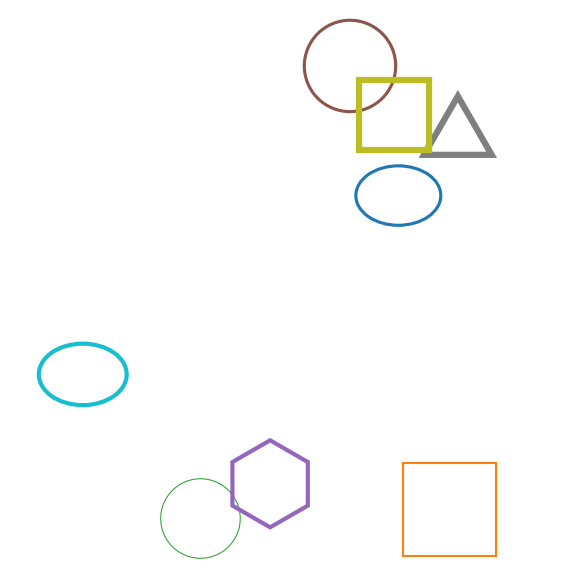[{"shape": "oval", "thickness": 1.5, "radius": 0.37, "center": [0.69, 0.66]}, {"shape": "square", "thickness": 1, "radius": 0.4, "center": [0.778, 0.117]}, {"shape": "circle", "thickness": 0.5, "radius": 0.34, "center": [0.347, 0.101]}, {"shape": "hexagon", "thickness": 2, "radius": 0.38, "center": [0.468, 0.161]}, {"shape": "circle", "thickness": 1.5, "radius": 0.4, "center": [0.606, 0.885]}, {"shape": "triangle", "thickness": 3, "radius": 0.34, "center": [0.793, 0.765]}, {"shape": "square", "thickness": 3, "radius": 0.3, "center": [0.683, 0.8]}, {"shape": "oval", "thickness": 2, "radius": 0.38, "center": [0.143, 0.351]}]